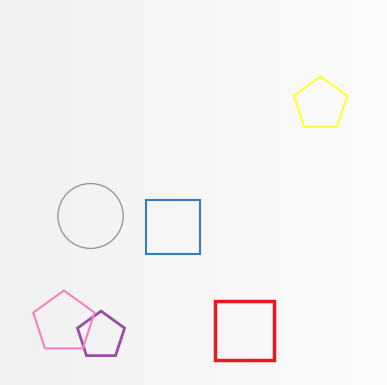[{"shape": "square", "thickness": 2.5, "radius": 0.38, "center": [0.63, 0.141]}, {"shape": "square", "thickness": 1.5, "radius": 0.35, "center": [0.447, 0.41]}, {"shape": "pentagon", "thickness": 2, "radius": 0.32, "center": [0.261, 0.128]}, {"shape": "pentagon", "thickness": 1.5, "radius": 0.36, "center": [0.827, 0.729]}, {"shape": "pentagon", "thickness": 1.5, "radius": 0.42, "center": [0.165, 0.162]}, {"shape": "circle", "thickness": 1, "radius": 0.42, "center": [0.234, 0.439]}]